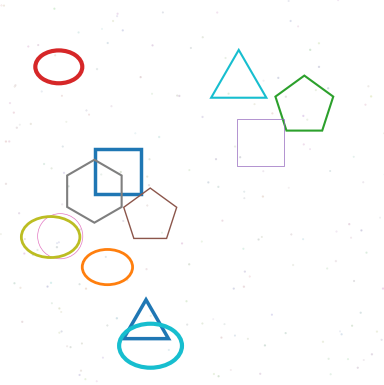[{"shape": "square", "thickness": 2.5, "radius": 0.3, "center": [0.307, 0.554]}, {"shape": "triangle", "thickness": 2.5, "radius": 0.34, "center": [0.379, 0.154]}, {"shape": "oval", "thickness": 2, "radius": 0.33, "center": [0.279, 0.306]}, {"shape": "pentagon", "thickness": 1.5, "radius": 0.39, "center": [0.79, 0.725]}, {"shape": "oval", "thickness": 3, "radius": 0.3, "center": [0.153, 0.826]}, {"shape": "square", "thickness": 0.5, "radius": 0.31, "center": [0.677, 0.63]}, {"shape": "pentagon", "thickness": 1, "radius": 0.36, "center": [0.39, 0.439]}, {"shape": "circle", "thickness": 0.5, "radius": 0.29, "center": [0.156, 0.386]}, {"shape": "hexagon", "thickness": 1.5, "radius": 0.41, "center": [0.245, 0.503]}, {"shape": "oval", "thickness": 2, "radius": 0.38, "center": [0.131, 0.384]}, {"shape": "oval", "thickness": 3, "radius": 0.41, "center": [0.391, 0.102]}, {"shape": "triangle", "thickness": 1.5, "radius": 0.41, "center": [0.62, 0.788]}]